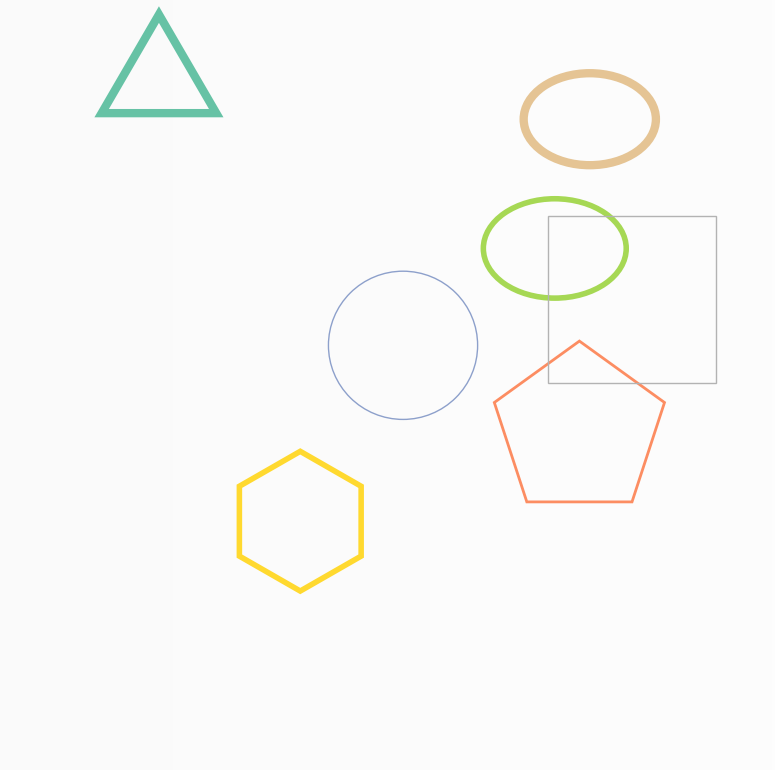[{"shape": "triangle", "thickness": 3, "radius": 0.43, "center": [0.205, 0.896]}, {"shape": "pentagon", "thickness": 1, "radius": 0.58, "center": [0.748, 0.442]}, {"shape": "circle", "thickness": 0.5, "radius": 0.48, "center": [0.52, 0.552]}, {"shape": "oval", "thickness": 2, "radius": 0.46, "center": [0.716, 0.677]}, {"shape": "hexagon", "thickness": 2, "radius": 0.45, "center": [0.387, 0.323]}, {"shape": "oval", "thickness": 3, "radius": 0.43, "center": [0.761, 0.845]}, {"shape": "square", "thickness": 0.5, "radius": 0.54, "center": [0.815, 0.611]}]